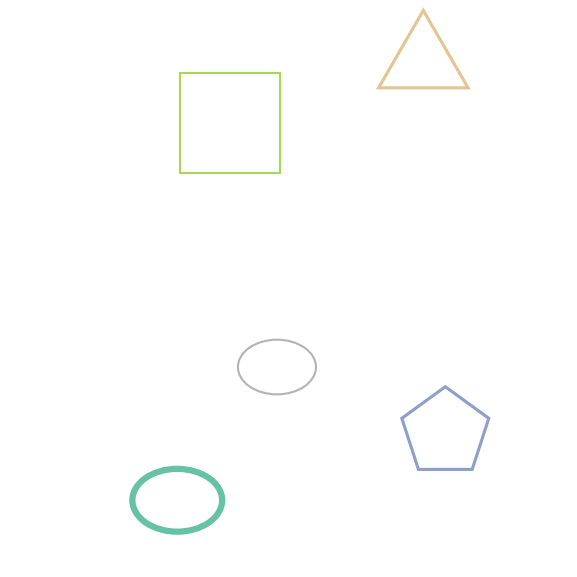[{"shape": "oval", "thickness": 3, "radius": 0.39, "center": [0.307, 0.133]}, {"shape": "pentagon", "thickness": 1.5, "radius": 0.4, "center": [0.771, 0.25]}, {"shape": "square", "thickness": 1, "radius": 0.43, "center": [0.398, 0.785]}, {"shape": "triangle", "thickness": 1.5, "radius": 0.45, "center": [0.733, 0.892]}, {"shape": "oval", "thickness": 1, "radius": 0.34, "center": [0.48, 0.364]}]